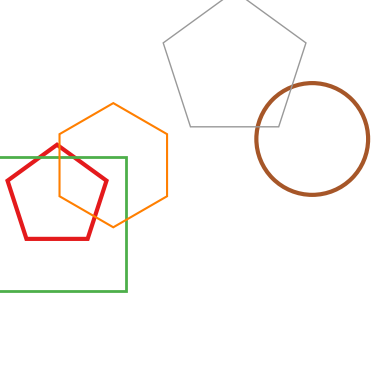[{"shape": "pentagon", "thickness": 3, "radius": 0.68, "center": [0.148, 0.489]}, {"shape": "square", "thickness": 2, "radius": 0.87, "center": [0.151, 0.418]}, {"shape": "hexagon", "thickness": 1.5, "radius": 0.81, "center": [0.294, 0.571]}, {"shape": "circle", "thickness": 3, "radius": 0.73, "center": [0.811, 0.639]}, {"shape": "pentagon", "thickness": 1, "radius": 0.97, "center": [0.609, 0.828]}]